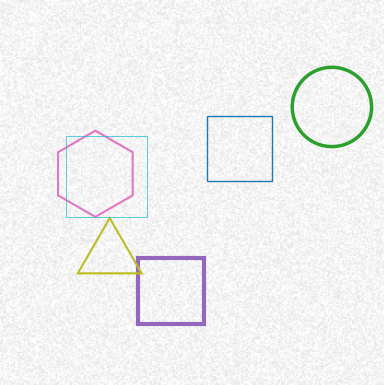[{"shape": "square", "thickness": 1, "radius": 0.42, "center": [0.622, 0.613]}, {"shape": "circle", "thickness": 2.5, "radius": 0.52, "center": [0.862, 0.722]}, {"shape": "square", "thickness": 3, "radius": 0.43, "center": [0.444, 0.243]}, {"shape": "hexagon", "thickness": 1.5, "radius": 0.56, "center": [0.248, 0.549]}, {"shape": "triangle", "thickness": 1.5, "radius": 0.48, "center": [0.285, 0.338]}, {"shape": "square", "thickness": 0.5, "radius": 0.53, "center": [0.277, 0.541]}]